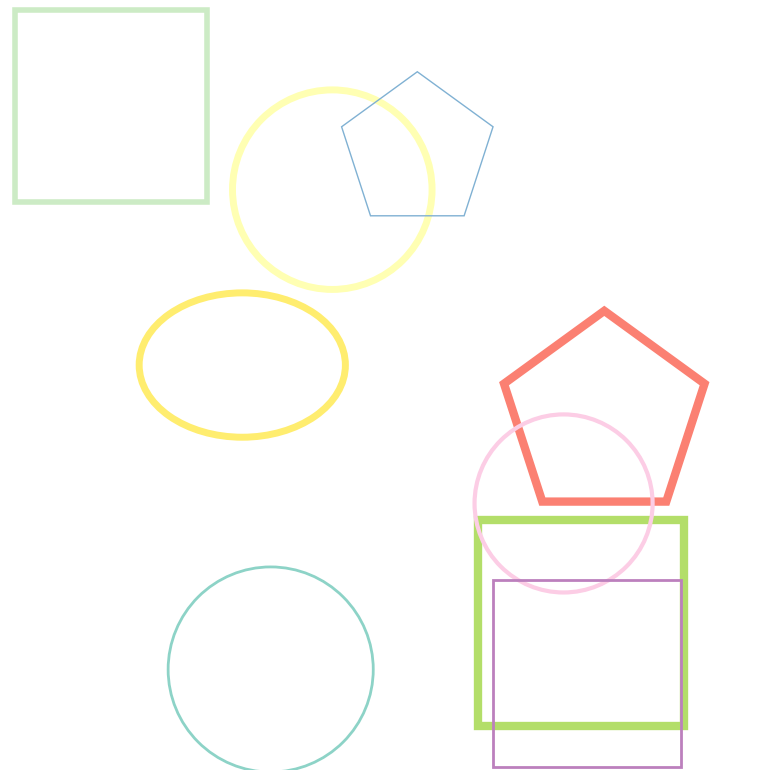[{"shape": "circle", "thickness": 1, "radius": 0.67, "center": [0.352, 0.131]}, {"shape": "circle", "thickness": 2.5, "radius": 0.65, "center": [0.432, 0.754]}, {"shape": "pentagon", "thickness": 3, "radius": 0.68, "center": [0.785, 0.459]}, {"shape": "pentagon", "thickness": 0.5, "radius": 0.52, "center": [0.542, 0.803]}, {"shape": "square", "thickness": 3, "radius": 0.67, "center": [0.755, 0.191]}, {"shape": "circle", "thickness": 1.5, "radius": 0.58, "center": [0.732, 0.346]}, {"shape": "square", "thickness": 1, "radius": 0.61, "center": [0.763, 0.125]}, {"shape": "square", "thickness": 2, "radius": 0.62, "center": [0.145, 0.863]}, {"shape": "oval", "thickness": 2.5, "radius": 0.67, "center": [0.315, 0.526]}]